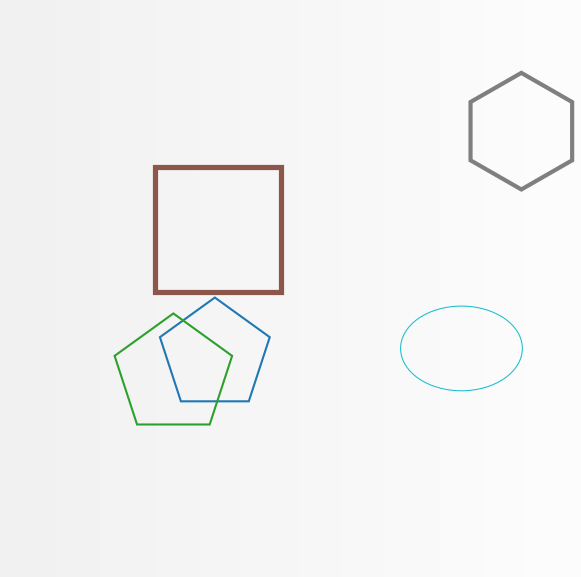[{"shape": "pentagon", "thickness": 1, "radius": 0.5, "center": [0.37, 0.385]}, {"shape": "pentagon", "thickness": 1, "radius": 0.53, "center": [0.298, 0.35]}, {"shape": "square", "thickness": 2.5, "radius": 0.54, "center": [0.375, 0.602]}, {"shape": "hexagon", "thickness": 2, "radius": 0.5, "center": [0.897, 0.772]}, {"shape": "oval", "thickness": 0.5, "radius": 0.52, "center": [0.794, 0.396]}]